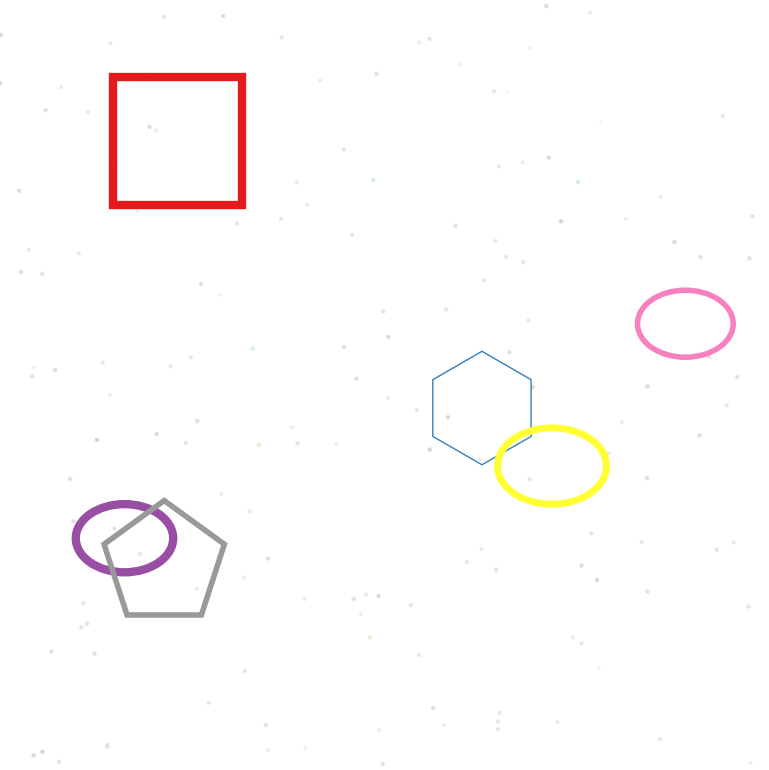[{"shape": "square", "thickness": 3, "radius": 0.42, "center": [0.23, 0.817]}, {"shape": "hexagon", "thickness": 0.5, "radius": 0.37, "center": [0.626, 0.47]}, {"shape": "oval", "thickness": 3, "radius": 0.32, "center": [0.162, 0.301]}, {"shape": "oval", "thickness": 2.5, "radius": 0.35, "center": [0.717, 0.395]}, {"shape": "oval", "thickness": 2, "radius": 0.31, "center": [0.89, 0.58]}, {"shape": "pentagon", "thickness": 2, "radius": 0.41, "center": [0.213, 0.268]}]